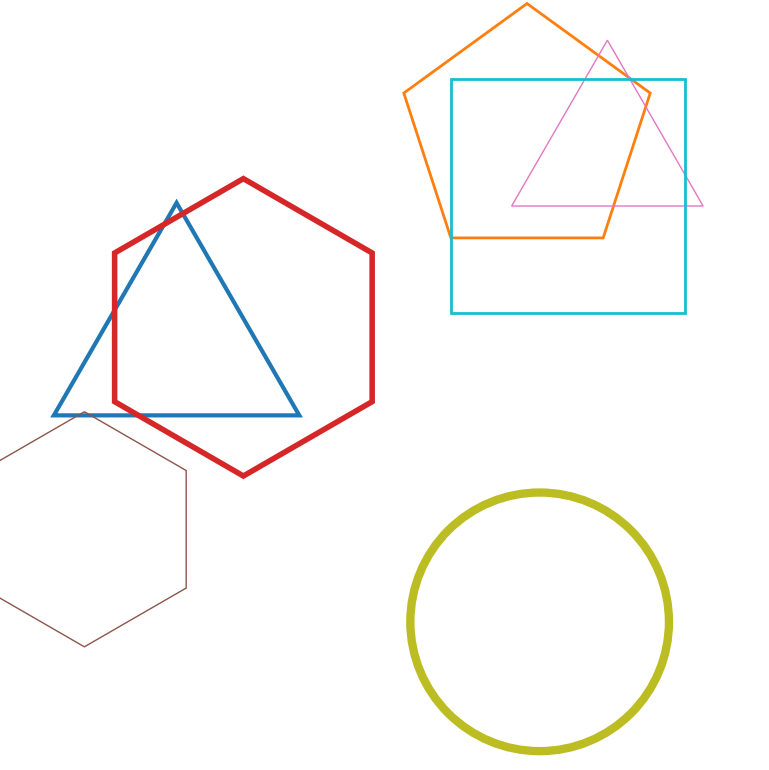[{"shape": "triangle", "thickness": 1.5, "radius": 0.92, "center": [0.229, 0.553]}, {"shape": "pentagon", "thickness": 1, "radius": 0.84, "center": [0.684, 0.827]}, {"shape": "hexagon", "thickness": 2, "radius": 0.97, "center": [0.316, 0.575]}, {"shape": "hexagon", "thickness": 0.5, "radius": 0.76, "center": [0.11, 0.313]}, {"shape": "triangle", "thickness": 0.5, "radius": 0.72, "center": [0.789, 0.804]}, {"shape": "circle", "thickness": 3, "radius": 0.84, "center": [0.701, 0.192]}, {"shape": "square", "thickness": 1, "radius": 0.76, "center": [0.738, 0.746]}]